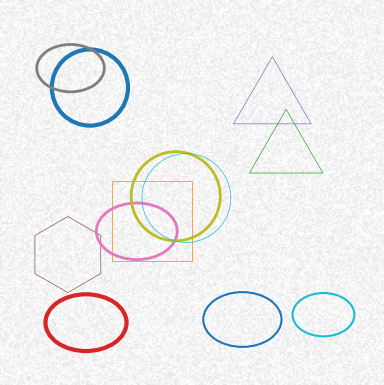[{"shape": "circle", "thickness": 3, "radius": 0.49, "center": [0.234, 0.773]}, {"shape": "oval", "thickness": 1.5, "radius": 0.51, "center": [0.63, 0.17]}, {"shape": "square", "thickness": 0.5, "radius": 0.52, "center": [0.394, 0.427]}, {"shape": "triangle", "thickness": 0.5, "radius": 0.55, "center": [0.743, 0.606]}, {"shape": "oval", "thickness": 3, "radius": 0.53, "center": [0.223, 0.162]}, {"shape": "triangle", "thickness": 0.5, "radius": 0.58, "center": [0.707, 0.736]}, {"shape": "hexagon", "thickness": 0.5, "radius": 0.49, "center": [0.176, 0.339]}, {"shape": "oval", "thickness": 2, "radius": 0.53, "center": [0.355, 0.399]}, {"shape": "oval", "thickness": 2, "radius": 0.44, "center": [0.183, 0.823]}, {"shape": "circle", "thickness": 2, "radius": 0.58, "center": [0.456, 0.49]}, {"shape": "circle", "thickness": 0.5, "radius": 0.58, "center": [0.484, 0.486]}, {"shape": "oval", "thickness": 1.5, "radius": 0.4, "center": [0.84, 0.183]}]